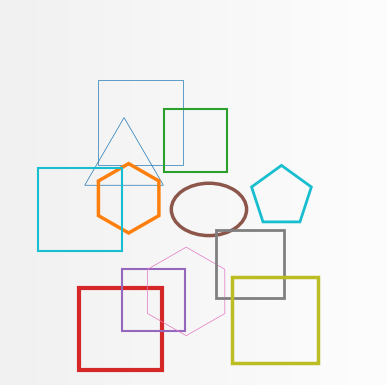[{"shape": "square", "thickness": 0.5, "radius": 0.55, "center": [0.362, 0.682]}, {"shape": "triangle", "thickness": 0.5, "radius": 0.59, "center": [0.32, 0.577]}, {"shape": "hexagon", "thickness": 2.5, "radius": 0.45, "center": [0.332, 0.485]}, {"shape": "square", "thickness": 1.5, "radius": 0.41, "center": [0.504, 0.636]}, {"shape": "square", "thickness": 3, "radius": 0.54, "center": [0.311, 0.145]}, {"shape": "square", "thickness": 1.5, "radius": 0.41, "center": [0.395, 0.221]}, {"shape": "oval", "thickness": 2.5, "radius": 0.49, "center": [0.539, 0.456]}, {"shape": "hexagon", "thickness": 0.5, "radius": 0.57, "center": [0.481, 0.243]}, {"shape": "square", "thickness": 2, "radius": 0.44, "center": [0.646, 0.314]}, {"shape": "square", "thickness": 2.5, "radius": 0.56, "center": [0.709, 0.169]}, {"shape": "pentagon", "thickness": 2, "radius": 0.41, "center": [0.726, 0.489]}, {"shape": "square", "thickness": 1.5, "radius": 0.54, "center": [0.207, 0.456]}]